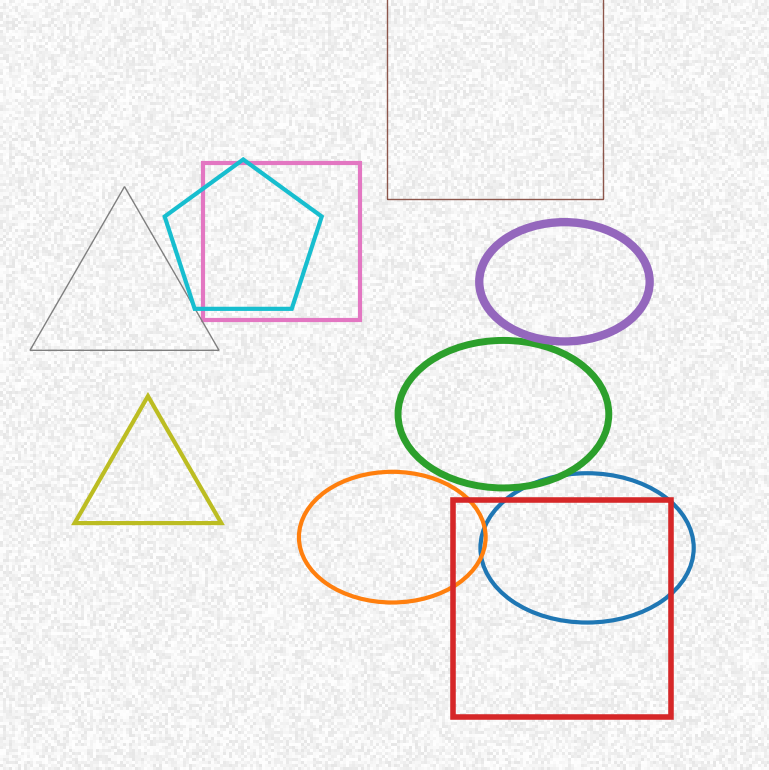[{"shape": "oval", "thickness": 1.5, "radius": 0.69, "center": [0.762, 0.288]}, {"shape": "oval", "thickness": 1.5, "radius": 0.61, "center": [0.509, 0.302]}, {"shape": "oval", "thickness": 2.5, "radius": 0.68, "center": [0.654, 0.462]}, {"shape": "square", "thickness": 2, "radius": 0.71, "center": [0.73, 0.21]}, {"shape": "oval", "thickness": 3, "radius": 0.55, "center": [0.733, 0.634]}, {"shape": "square", "thickness": 0.5, "radius": 0.7, "center": [0.643, 0.881]}, {"shape": "square", "thickness": 1.5, "radius": 0.51, "center": [0.365, 0.687]}, {"shape": "triangle", "thickness": 0.5, "radius": 0.71, "center": [0.162, 0.616]}, {"shape": "triangle", "thickness": 1.5, "radius": 0.55, "center": [0.192, 0.376]}, {"shape": "pentagon", "thickness": 1.5, "radius": 0.54, "center": [0.316, 0.686]}]